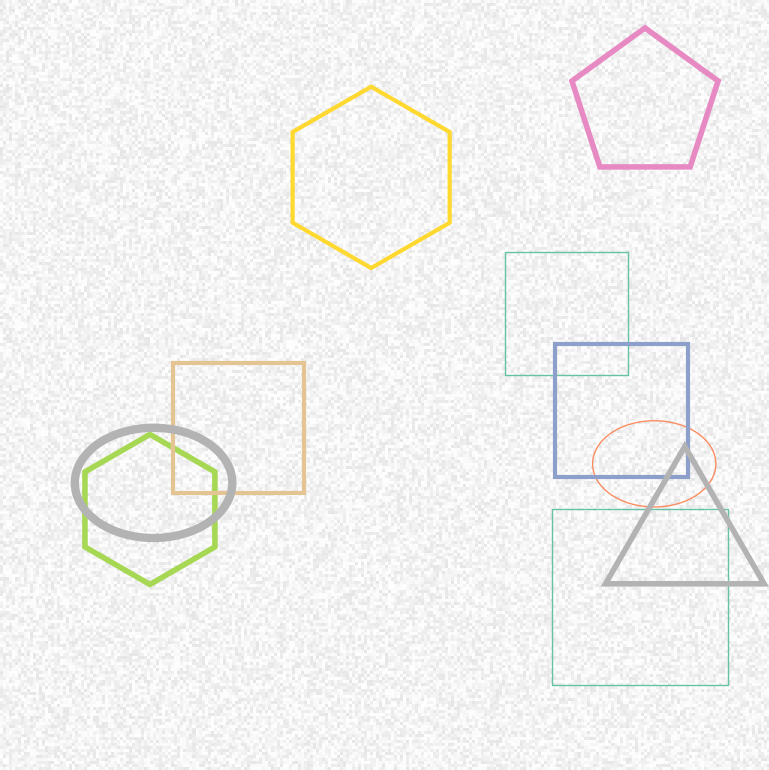[{"shape": "square", "thickness": 0.5, "radius": 0.57, "center": [0.831, 0.225]}, {"shape": "square", "thickness": 0.5, "radius": 0.4, "center": [0.735, 0.593]}, {"shape": "oval", "thickness": 0.5, "radius": 0.4, "center": [0.85, 0.398]}, {"shape": "square", "thickness": 1.5, "radius": 0.43, "center": [0.807, 0.467]}, {"shape": "pentagon", "thickness": 2, "radius": 0.5, "center": [0.838, 0.864]}, {"shape": "hexagon", "thickness": 2, "radius": 0.49, "center": [0.195, 0.338]}, {"shape": "hexagon", "thickness": 1.5, "radius": 0.59, "center": [0.482, 0.77]}, {"shape": "square", "thickness": 1.5, "radius": 0.42, "center": [0.309, 0.444]}, {"shape": "triangle", "thickness": 2, "radius": 0.59, "center": [0.889, 0.301]}, {"shape": "oval", "thickness": 3, "radius": 0.51, "center": [0.199, 0.373]}]